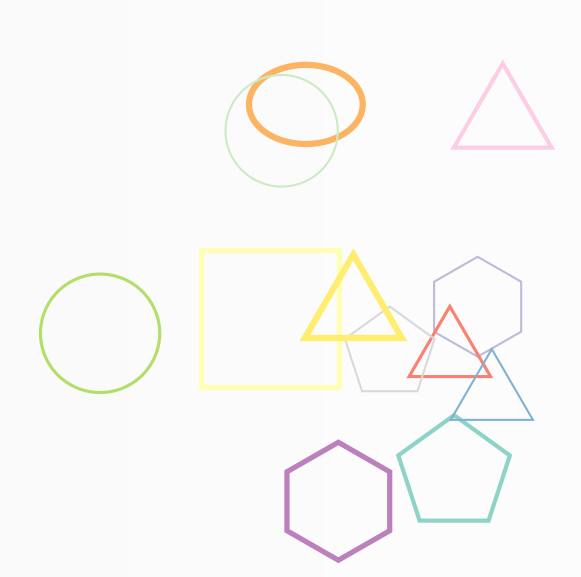[{"shape": "pentagon", "thickness": 2, "radius": 0.5, "center": [0.781, 0.179]}, {"shape": "square", "thickness": 2.5, "radius": 0.59, "center": [0.464, 0.447]}, {"shape": "hexagon", "thickness": 1, "radius": 0.43, "center": [0.822, 0.468]}, {"shape": "triangle", "thickness": 1.5, "radius": 0.41, "center": [0.774, 0.388]}, {"shape": "triangle", "thickness": 1, "radius": 0.41, "center": [0.846, 0.313]}, {"shape": "oval", "thickness": 3, "radius": 0.49, "center": [0.526, 0.818]}, {"shape": "circle", "thickness": 1.5, "radius": 0.51, "center": [0.172, 0.422]}, {"shape": "triangle", "thickness": 2, "radius": 0.49, "center": [0.865, 0.792]}, {"shape": "pentagon", "thickness": 1, "radius": 0.41, "center": [0.67, 0.387]}, {"shape": "hexagon", "thickness": 2.5, "radius": 0.51, "center": [0.582, 0.131]}, {"shape": "circle", "thickness": 1, "radius": 0.48, "center": [0.485, 0.773]}, {"shape": "triangle", "thickness": 3, "radius": 0.48, "center": [0.608, 0.462]}]